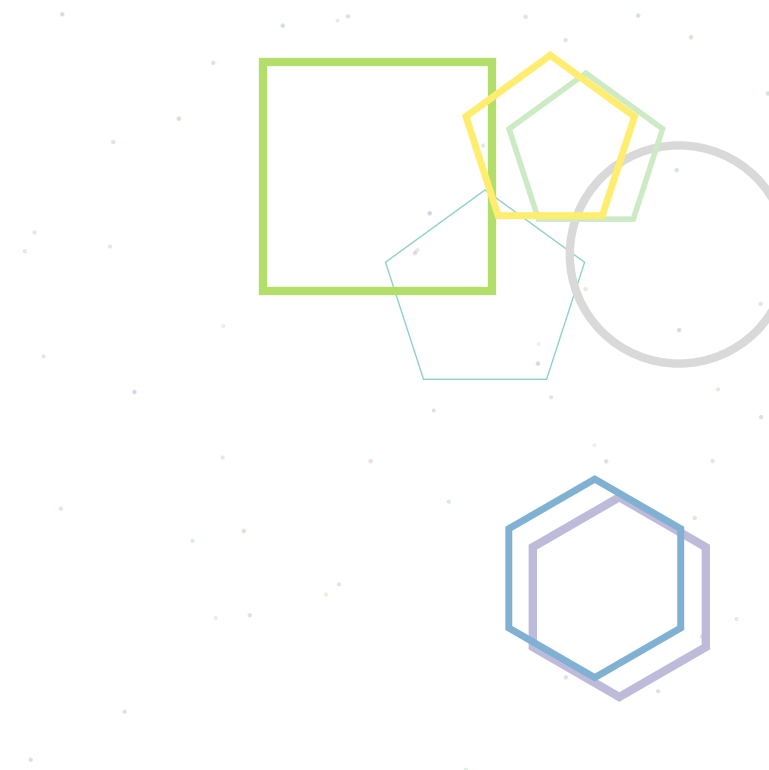[{"shape": "pentagon", "thickness": 0.5, "radius": 0.68, "center": [0.63, 0.617]}, {"shape": "hexagon", "thickness": 3, "radius": 0.65, "center": [0.804, 0.225]}, {"shape": "hexagon", "thickness": 2.5, "radius": 0.64, "center": [0.772, 0.249]}, {"shape": "square", "thickness": 3, "radius": 0.74, "center": [0.491, 0.771]}, {"shape": "circle", "thickness": 3, "radius": 0.71, "center": [0.882, 0.669]}, {"shape": "pentagon", "thickness": 2, "radius": 0.52, "center": [0.761, 0.8]}, {"shape": "pentagon", "thickness": 2.5, "radius": 0.58, "center": [0.715, 0.813]}]